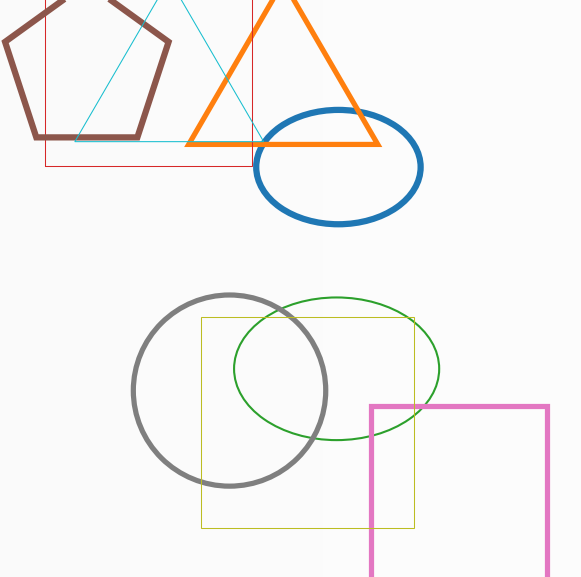[{"shape": "oval", "thickness": 3, "radius": 0.71, "center": [0.582, 0.71]}, {"shape": "triangle", "thickness": 2.5, "radius": 0.94, "center": [0.487, 0.843]}, {"shape": "oval", "thickness": 1, "radius": 0.88, "center": [0.579, 0.361]}, {"shape": "square", "thickness": 0.5, "radius": 0.89, "center": [0.256, 0.891]}, {"shape": "pentagon", "thickness": 3, "radius": 0.74, "center": [0.149, 0.881]}, {"shape": "square", "thickness": 2.5, "radius": 0.76, "center": [0.79, 0.143]}, {"shape": "circle", "thickness": 2.5, "radius": 0.83, "center": [0.395, 0.323]}, {"shape": "square", "thickness": 0.5, "radius": 0.92, "center": [0.528, 0.267]}, {"shape": "triangle", "thickness": 0.5, "radius": 0.94, "center": [0.291, 0.848]}]